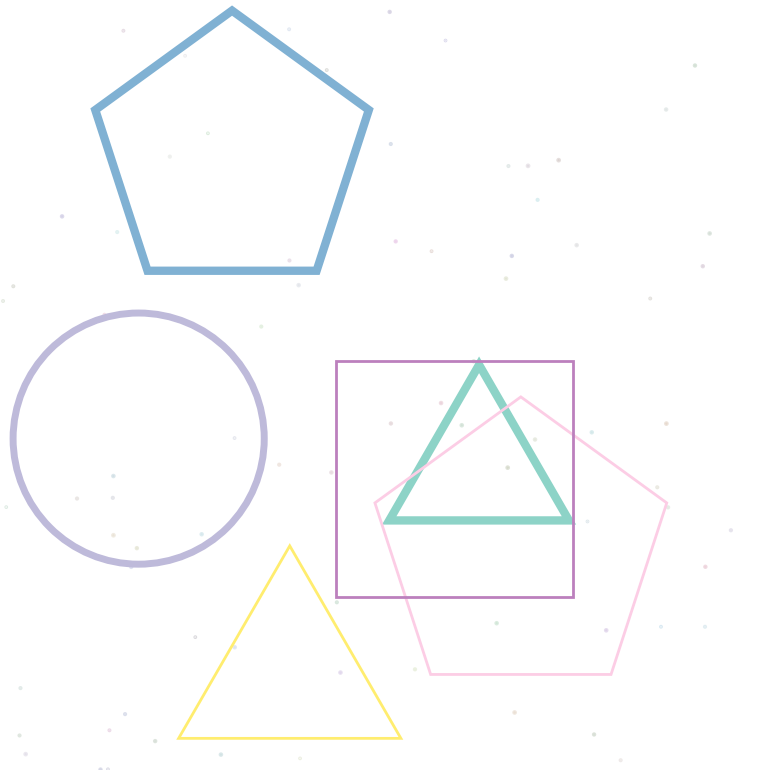[{"shape": "triangle", "thickness": 3, "radius": 0.67, "center": [0.622, 0.391]}, {"shape": "circle", "thickness": 2.5, "radius": 0.82, "center": [0.18, 0.43]}, {"shape": "pentagon", "thickness": 3, "radius": 0.93, "center": [0.301, 0.799]}, {"shape": "pentagon", "thickness": 1, "radius": 1.0, "center": [0.676, 0.285]}, {"shape": "square", "thickness": 1, "radius": 0.77, "center": [0.59, 0.378]}, {"shape": "triangle", "thickness": 1, "radius": 0.83, "center": [0.376, 0.124]}]